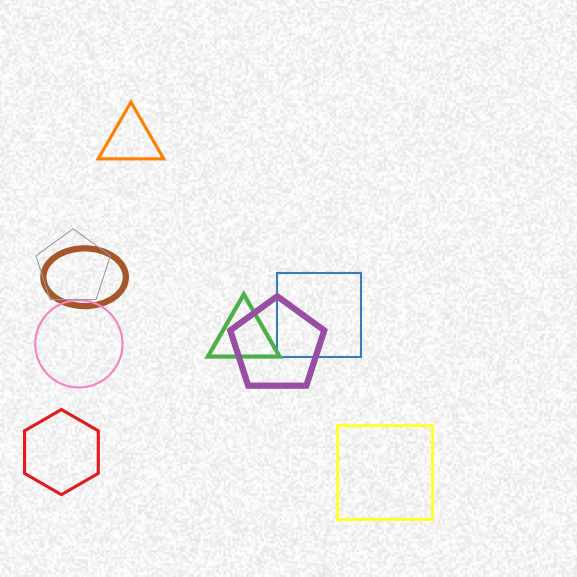[{"shape": "hexagon", "thickness": 1.5, "radius": 0.37, "center": [0.106, 0.216]}, {"shape": "square", "thickness": 1, "radius": 0.36, "center": [0.552, 0.454]}, {"shape": "triangle", "thickness": 2, "radius": 0.36, "center": [0.422, 0.418]}, {"shape": "pentagon", "thickness": 3, "radius": 0.43, "center": [0.48, 0.401]}, {"shape": "triangle", "thickness": 1.5, "radius": 0.33, "center": [0.227, 0.757]}, {"shape": "square", "thickness": 1.5, "radius": 0.41, "center": [0.665, 0.182]}, {"shape": "oval", "thickness": 3, "radius": 0.36, "center": [0.147, 0.519]}, {"shape": "circle", "thickness": 1, "radius": 0.38, "center": [0.137, 0.404]}, {"shape": "pentagon", "thickness": 0.5, "radius": 0.34, "center": [0.127, 0.535]}]